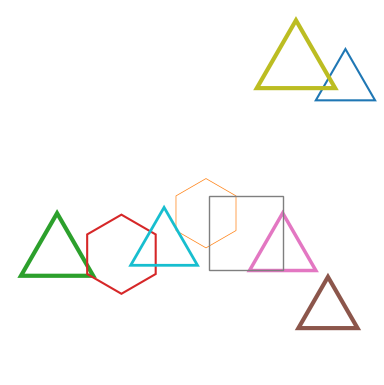[{"shape": "triangle", "thickness": 1.5, "radius": 0.44, "center": [0.897, 0.784]}, {"shape": "hexagon", "thickness": 0.5, "radius": 0.45, "center": [0.535, 0.446]}, {"shape": "triangle", "thickness": 3, "radius": 0.54, "center": [0.148, 0.338]}, {"shape": "hexagon", "thickness": 1.5, "radius": 0.51, "center": [0.315, 0.34]}, {"shape": "triangle", "thickness": 3, "radius": 0.44, "center": [0.852, 0.192]}, {"shape": "triangle", "thickness": 2.5, "radius": 0.5, "center": [0.734, 0.347]}, {"shape": "square", "thickness": 1, "radius": 0.48, "center": [0.638, 0.394]}, {"shape": "triangle", "thickness": 3, "radius": 0.59, "center": [0.769, 0.83]}, {"shape": "triangle", "thickness": 2, "radius": 0.5, "center": [0.426, 0.361]}]